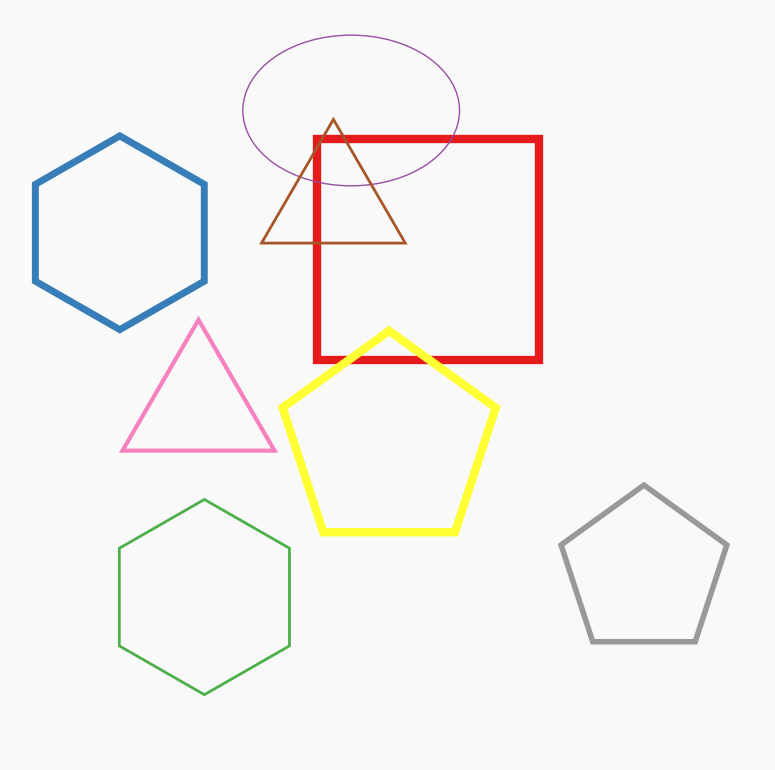[{"shape": "square", "thickness": 3, "radius": 0.72, "center": [0.553, 0.676]}, {"shape": "hexagon", "thickness": 2.5, "radius": 0.63, "center": [0.155, 0.698]}, {"shape": "hexagon", "thickness": 1, "radius": 0.63, "center": [0.264, 0.225]}, {"shape": "oval", "thickness": 0.5, "radius": 0.7, "center": [0.453, 0.857]}, {"shape": "pentagon", "thickness": 3, "radius": 0.72, "center": [0.502, 0.426]}, {"shape": "triangle", "thickness": 1, "radius": 0.54, "center": [0.43, 0.738]}, {"shape": "triangle", "thickness": 1.5, "radius": 0.57, "center": [0.256, 0.471]}, {"shape": "pentagon", "thickness": 2, "radius": 0.56, "center": [0.831, 0.258]}]